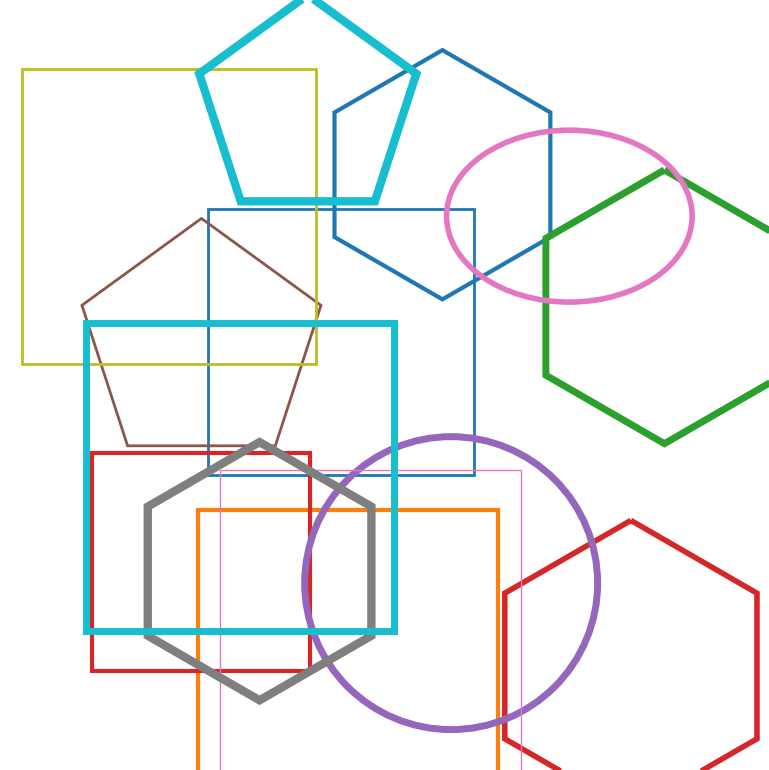[{"shape": "square", "thickness": 1, "radius": 0.86, "center": [0.443, 0.555]}, {"shape": "hexagon", "thickness": 1.5, "radius": 0.81, "center": [0.575, 0.773]}, {"shape": "square", "thickness": 1.5, "radius": 0.98, "center": [0.452, 0.143]}, {"shape": "hexagon", "thickness": 2.5, "radius": 0.89, "center": [0.863, 0.602]}, {"shape": "square", "thickness": 1.5, "radius": 0.7, "center": [0.261, 0.27]}, {"shape": "hexagon", "thickness": 2, "radius": 0.95, "center": [0.819, 0.135]}, {"shape": "circle", "thickness": 2.5, "radius": 0.95, "center": [0.586, 0.243]}, {"shape": "pentagon", "thickness": 1, "radius": 0.82, "center": [0.262, 0.553]}, {"shape": "oval", "thickness": 2, "radius": 0.8, "center": [0.739, 0.719]}, {"shape": "square", "thickness": 0.5, "radius": 0.98, "center": [0.481, 0.194]}, {"shape": "hexagon", "thickness": 3, "radius": 0.84, "center": [0.337, 0.258]}, {"shape": "square", "thickness": 1, "radius": 0.96, "center": [0.22, 0.719]}, {"shape": "square", "thickness": 2.5, "radius": 1.0, "center": [0.312, 0.381]}, {"shape": "pentagon", "thickness": 3, "radius": 0.74, "center": [0.4, 0.858]}]